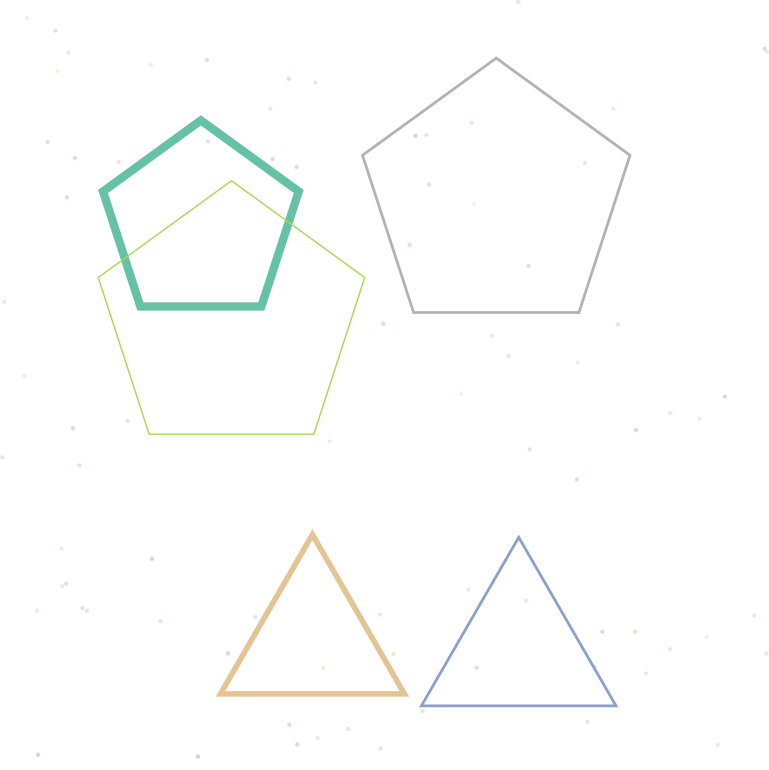[{"shape": "pentagon", "thickness": 3, "radius": 0.67, "center": [0.261, 0.71]}, {"shape": "triangle", "thickness": 1, "radius": 0.73, "center": [0.674, 0.156]}, {"shape": "pentagon", "thickness": 0.5, "radius": 0.91, "center": [0.301, 0.583]}, {"shape": "triangle", "thickness": 2, "radius": 0.69, "center": [0.406, 0.168]}, {"shape": "pentagon", "thickness": 1, "radius": 0.91, "center": [0.644, 0.742]}]